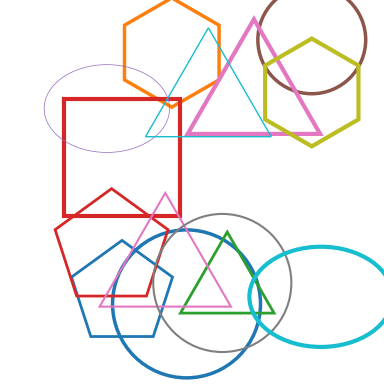[{"shape": "pentagon", "thickness": 2, "radius": 0.69, "center": [0.317, 0.238]}, {"shape": "circle", "thickness": 2.5, "radius": 0.96, "center": [0.484, 0.211]}, {"shape": "hexagon", "thickness": 2.5, "radius": 0.71, "center": [0.446, 0.863]}, {"shape": "triangle", "thickness": 2, "radius": 0.7, "center": [0.59, 0.257]}, {"shape": "square", "thickness": 3, "radius": 0.76, "center": [0.317, 0.591]}, {"shape": "pentagon", "thickness": 2, "radius": 0.77, "center": [0.29, 0.356]}, {"shape": "oval", "thickness": 0.5, "radius": 0.81, "center": [0.278, 0.718]}, {"shape": "circle", "thickness": 2.5, "radius": 0.7, "center": [0.81, 0.897]}, {"shape": "triangle", "thickness": 3, "radius": 0.99, "center": [0.659, 0.751]}, {"shape": "triangle", "thickness": 1.5, "radius": 0.98, "center": [0.429, 0.302]}, {"shape": "circle", "thickness": 1.5, "radius": 0.9, "center": [0.577, 0.265]}, {"shape": "hexagon", "thickness": 3, "radius": 0.7, "center": [0.81, 0.76]}, {"shape": "triangle", "thickness": 1, "radius": 0.94, "center": [0.541, 0.739]}, {"shape": "oval", "thickness": 3, "radius": 0.93, "center": [0.834, 0.229]}]